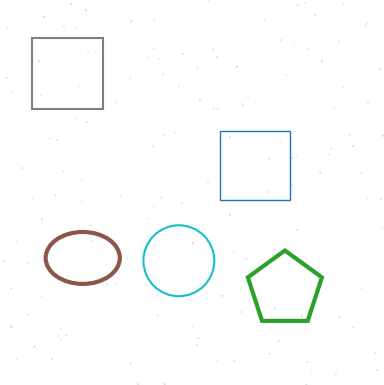[{"shape": "square", "thickness": 1, "radius": 0.45, "center": [0.662, 0.57]}, {"shape": "pentagon", "thickness": 3, "radius": 0.51, "center": [0.74, 0.248]}, {"shape": "oval", "thickness": 3, "radius": 0.48, "center": [0.215, 0.33]}, {"shape": "square", "thickness": 1.5, "radius": 0.46, "center": [0.174, 0.809]}, {"shape": "circle", "thickness": 1.5, "radius": 0.46, "center": [0.465, 0.323]}]